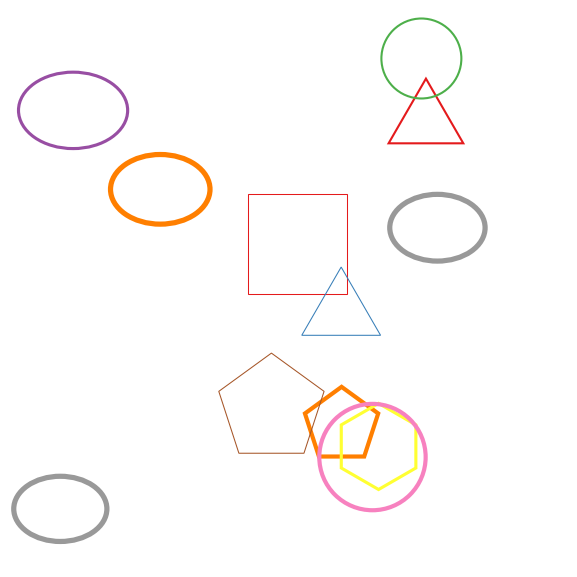[{"shape": "square", "thickness": 0.5, "radius": 0.43, "center": [0.515, 0.576]}, {"shape": "triangle", "thickness": 1, "radius": 0.37, "center": [0.738, 0.788]}, {"shape": "triangle", "thickness": 0.5, "radius": 0.39, "center": [0.591, 0.458]}, {"shape": "circle", "thickness": 1, "radius": 0.35, "center": [0.73, 0.898]}, {"shape": "oval", "thickness": 1.5, "radius": 0.47, "center": [0.127, 0.808]}, {"shape": "oval", "thickness": 2.5, "radius": 0.43, "center": [0.278, 0.671]}, {"shape": "pentagon", "thickness": 2, "radius": 0.33, "center": [0.591, 0.263]}, {"shape": "hexagon", "thickness": 1.5, "radius": 0.37, "center": [0.656, 0.226]}, {"shape": "pentagon", "thickness": 0.5, "radius": 0.48, "center": [0.47, 0.292]}, {"shape": "circle", "thickness": 2, "radius": 0.46, "center": [0.645, 0.208]}, {"shape": "oval", "thickness": 2.5, "radius": 0.41, "center": [0.757, 0.605]}, {"shape": "oval", "thickness": 2.5, "radius": 0.4, "center": [0.104, 0.118]}]